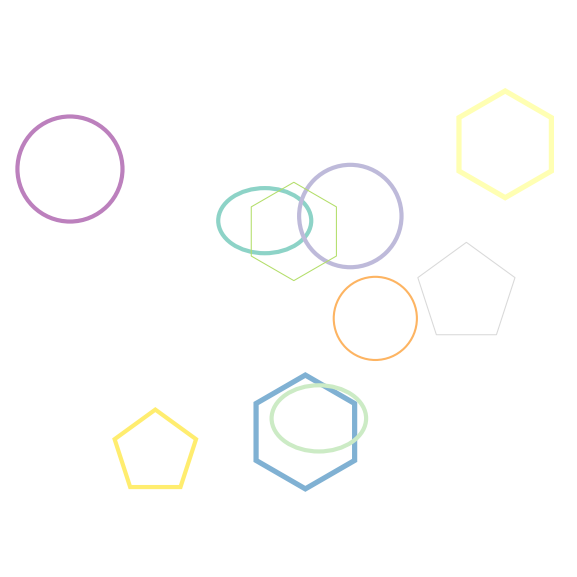[{"shape": "oval", "thickness": 2, "radius": 0.4, "center": [0.458, 0.617]}, {"shape": "hexagon", "thickness": 2.5, "radius": 0.46, "center": [0.875, 0.749]}, {"shape": "circle", "thickness": 2, "radius": 0.44, "center": [0.607, 0.625]}, {"shape": "hexagon", "thickness": 2.5, "radius": 0.49, "center": [0.529, 0.251]}, {"shape": "circle", "thickness": 1, "radius": 0.36, "center": [0.65, 0.448]}, {"shape": "hexagon", "thickness": 0.5, "radius": 0.43, "center": [0.509, 0.598]}, {"shape": "pentagon", "thickness": 0.5, "radius": 0.44, "center": [0.808, 0.491]}, {"shape": "circle", "thickness": 2, "radius": 0.45, "center": [0.121, 0.706]}, {"shape": "oval", "thickness": 2, "radius": 0.41, "center": [0.552, 0.275]}, {"shape": "pentagon", "thickness": 2, "radius": 0.37, "center": [0.269, 0.216]}]